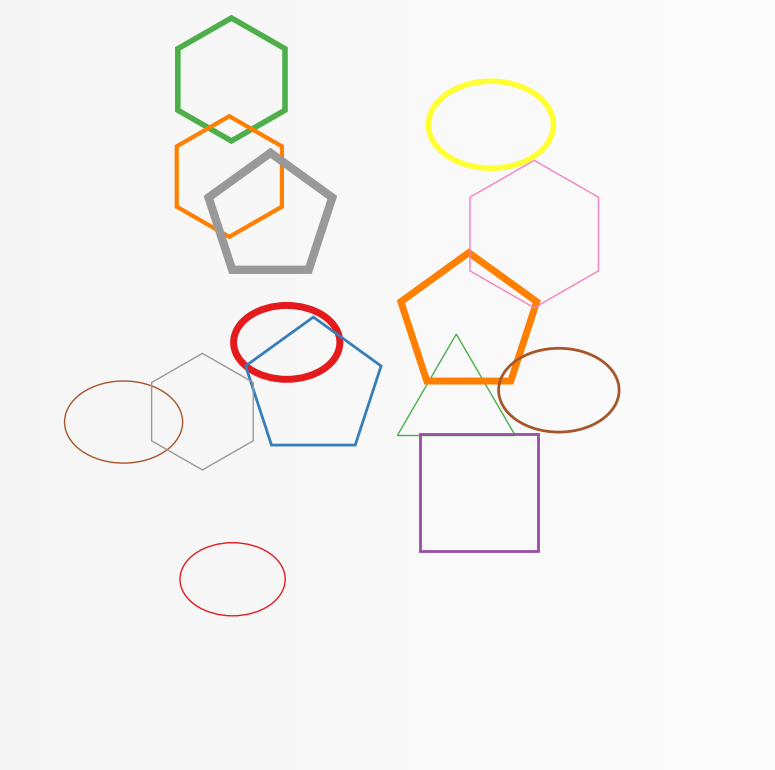[{"shape": "oval", "thickness": 2.5, "radius": 0.34, "center": [0.37, 0.555]}, {"shape": "oval", "thickness": 0.5, "radius": 0.34, "center": [0.3, 0.248]}, {"shape": "pentagon", "thickness": 1, "radius": 0.46, "center": [0.404, 0.496]}, {"shape": "hexagon", "thickness": 2, "radius": 0.4, "center": [0.299, 0.897]}, {"shape": "triangle", "thickness": 0.5, "radius": 0.44, "center": [0.589, 0.478]}, {"shape": "square", "thickness": 1, "radius": 0.38, "center": [0.618, 0.36]}, {"shape": "pentagon", "thickness": 2.5, "radius": 0.46, "center": [0.605, 0.58]}, {"shape": "hexagon", "thickness": 1.5, "radius": 0.39, "center": [0.296, 0.771]}, {"shape": "oval", "thickness": 2, "radius": 0.4, "center": [0.633, 0.838]}, {"shape": "oval", "thickness": 1, "radius": 0.39, "center": [0.721, 0.493]}, {"shape": "oval", "thickness": 0.5, "radius": 0.38, "center": [0.159, 0.452]}, {"shape": "hexagon", "thickness": 0.5, "radius": 0.48, "center": [0.689, 0.696]}, {"shape": "pentagon", "thickness": 3, "radius": 0.42, "center": [0.349, 0.718]}, {"shape": "hexagon", "thickness": 0.5, "radius": 0.38, "center": [0.261, 0.465]}]